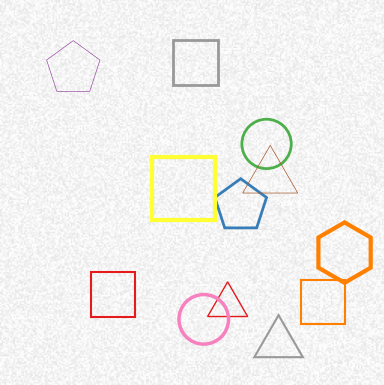[{"shape": "triangle", "thickness": 1, "radius": 0.3, "center": [0.591, 0.208]}, {"shape": "square", "thickness": 1.5, "radius": 0.29, "center": [0.294, 0.235]}, {"shape": "pentagon", "thickness": 2, "radius": 0.35, "center": [0.625, 0.465]}, {"shape": "circle", "thickness": 2, "radius": 0.32, "center": [0.692, 0.626]}, {"shape": "pentagon", "thickness": 0.5, "radius": 0.36, "center": [0.19, 0.822]}, {"shape": "hexagon", "thickness": 3, "radius": 0.39, "center": [0.895, 0.344]}, {"shape": "square", "thickness": 1.5, "radius": 0.29, "center": [0.839, 0.216]}, {"shape": "square", "thickness": 3, "radius": 0.41, "center": [0.477, 0.511]}, {"shape": "triangle", "thickness": 0.5, "radius": 0.41, "center": [0.702, 0.54]}, {"shape": "circle", "thickness": 2.5, "radius": 0.32, "center": [0.529, 0.171]}, {"shape": "square", "thickness": 2, "radius": 0.29, "center": [0.508, 0.838]}, {"shape": "triangle", "thickness": 1.5, "radius": 0.36, "center": [0.724, 0.109]}]